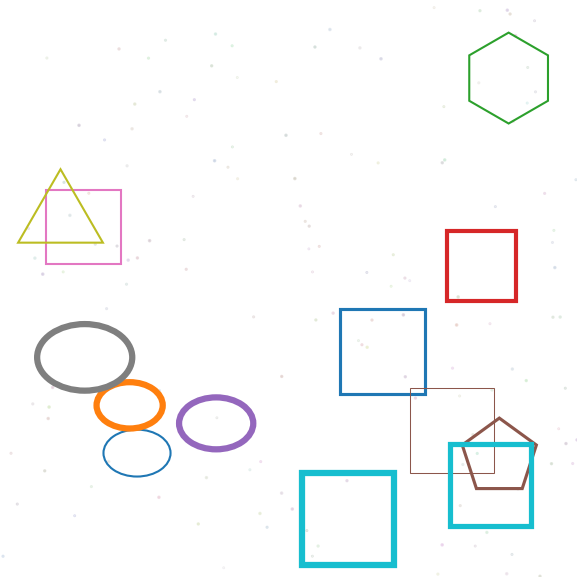[{"shape": "square", "thickness": 1.5, "radius": 0.37, "center": [0.662, 0.391]}, {"shape": "oval", "thickness": 1, "radius": 0.29, "center": [0.237, 0.215]}, {"shape": "oval", "thickness": 3, "radius": 0.29, "center": [0.224, 0.297]}, {"shape": "hexagon", "thickness": 1, "radius": 0.39, "center": [0.881, 0.864]}, {"shape": "square", "thickness": 2, "radius": 0.3, "center": [0.834, 0.538]}, {"shape": "oval", "thickness": 3, "radius": 0.32, "center": [0.374, 0.266]}, {"shape": "square", "thickness": 0.5, "radius": 0.37, "center": [0.783, 0.253]}, {"shape": "pentagon", "thickness": 1.5, "radius": 0.34, "center": [0.865, 0.208]}, {"shape": "square", "thickness": 1, "radius": 0.32, "center": [0.144, 0.606]}, {"shape": "oval", "thickness": 3, "radius": 0.41, "center": [0.147, 0.38]}, {"shape": "triangle", "thickness": 1, "radius": 0.42, "center": [0.105, 0.621]}, {"shape": "square", "thickness": 2.5, "radius": 0.35, "center": [0.849, 0.159]}, {"shape": "square", "thickness": 3, "radius": 0.4, "center": [0.603, 0.101]}]